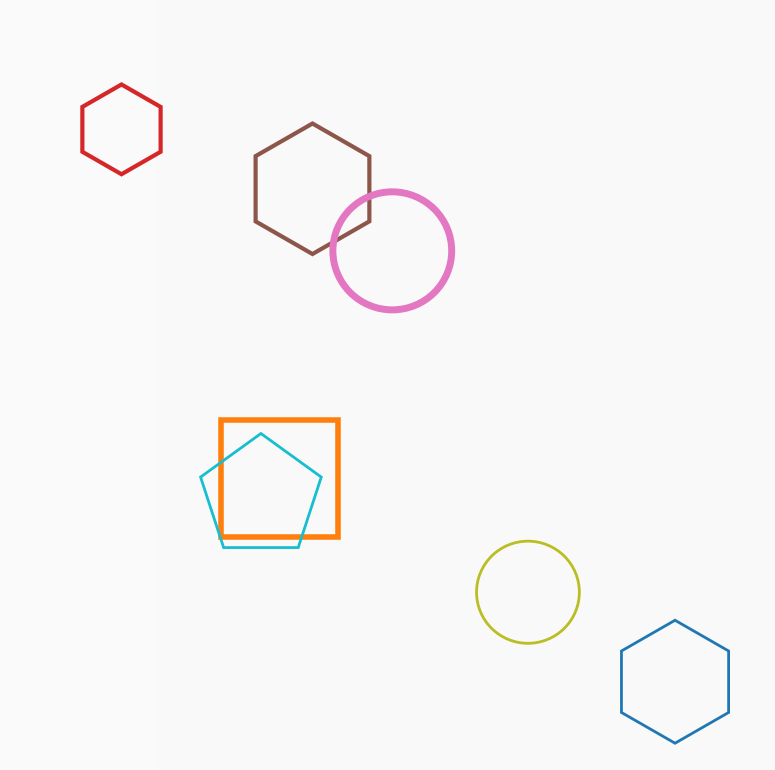[{"shape": "hexagon", "thickness": 1, "radius": 0.4, "center": [0.871, 0.115]}, {"shape": "square", "thickness": 2, "radius": 0.38, "center": [0.36, 0.379]}, {"shape": "hexagon", "thickness": 1.5, "radius": 0.29, "center": [0.157, 0.832]}, {"shape": "hexagon", "thickness": 1.5, "radius": 0.42, "center": [0.403, 0.755]}, {"shape": "circle", "thickness": 2.5, "radius": 0.38, "center": [0.506, 0.674]}, {"shape": "circle", "thickness": 1, "radius": 0.33, "center": [0.681, 0.231]}, {"shape": "pentagon", "thickness": 1, "radius": 0.41, "center": [0.337, 0.355]}]